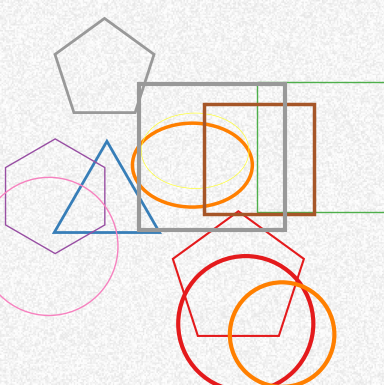[{"shape": "pentagon", "thickness": 1.5, "radius": 0.89, "center": [0.619, 0.272]}, {"shape": "circle", "thickness": 3, "radius": 0.88, "center": [0.638, 0.159]}, {"shape": "triangle", "thickness": 2, "radius": 0.79, "center": [0.278, 0.475]}, {"shape": "square", "thickness": 1, "radius": 0.85, "center": [0.837, 0.619]}, {"shape": "hexagon", "thickness": 1, "radius": 0.74, "center": [0.143, 0.49]}, {"shape": "oval", "thickness": 2.5, "radius": 0.78, "center": [0.5, 0.571]}, {"shape": "circle", "thickness": 3, "radius": 0.68, "center": [0.733, 0.131]}, {"shape": "oval", "thickness": 0.5, "radius": 0.7, "center": [0.507, 0.608]}, {"shape": "square", "thickness": 2.5, "radius": 0.71, "center": [0.673, 0.587]}, {"shape": "circle", "thickness": 1, "radius": 0.9, "center": [0.127, 0.36]}, {"shape": "square", "thickness": 3, "radius": 0.95, "center": [0.551, 0.592]}, {"shape": "pentagon", "thickness": 2, "radius": 0.68, "center": [0.271, 0.817]}]